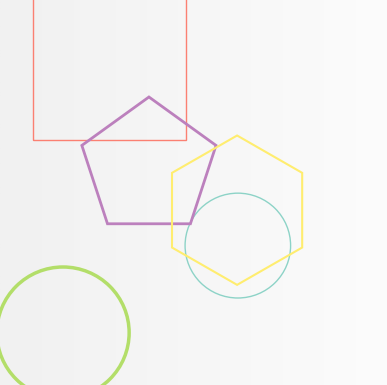[{"shape": "circle", "thickness": 1, "radius": 0.68, "center": [0.614, 0.362]}, {"shape": "square", "thickness": 1, "radius": 0.99, "center": [0.282, 0.833]}, {"shape": "circle", "thickness": 2.5, "radius": 0.85, "center": [0.163, 0.136]}, {"shape": "pentagon", "thickness": 2, "radius": 0.91, "center": [0.384, 0.566]}, {"shape": "hexagon", "thickness": 1.5, "radius": 0.97, "center": [0.612, 0.454]}]